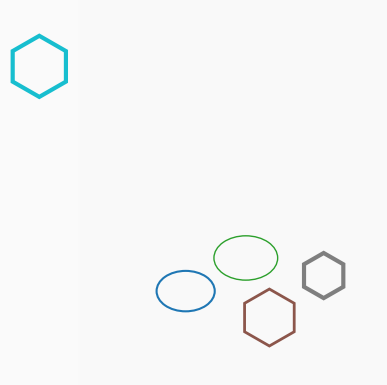[{"shape": "oval", "thickness": 1.5, "radius": 0.38, "center": [0.479, 0.244]}, {"shape": "oval", "thickness": 1, "radius": 0.41, "center": [0.634, 0.33]}, {"shape": "hexagon", "thickness": 2, "radius": 0.37, "center": [0.695, 0.175]}, {"shape": "hexagon", "thickness": 3, "radius": 0.29, "center": [0.835, 0.284]}, {"shape": "hexagon", "thickness": 3, "radius": 0.4, "center": [0.101, 0.828]}]